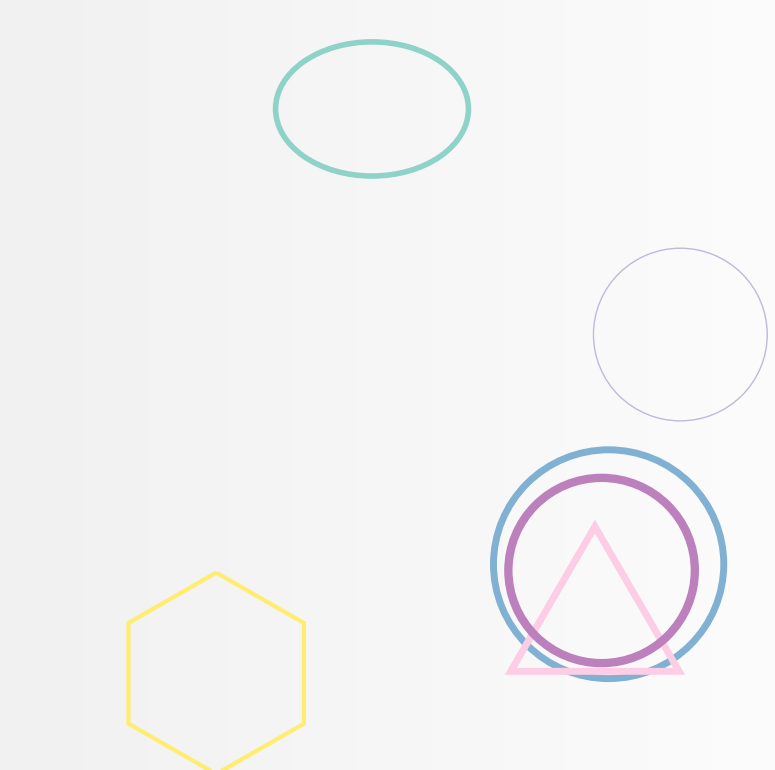[{"shape": "oval", "thickness": 2, "radius": 0.62, "center": [0.48, 0.859]}, {"shape": "circle", "thickness": 0.5, "radius": 0.56, "center": [0.878, 0.566]}, {"shape": "circle", "thickness": 2.5, "radius": 0.74, "center": [0.785, 0.267]}, {"shape": "triangle", "thickness": 2.5, "radius": 0.63, "center": [0.768, 0.191]}, {"shape": "circle", "thickness": 3, "radius": 0.6, "center": [0.776, 0.259]}, {"shape": "hexagon", "thickness": 1.5, "radius": 0.65, "center": [0.279, 0.126]}]